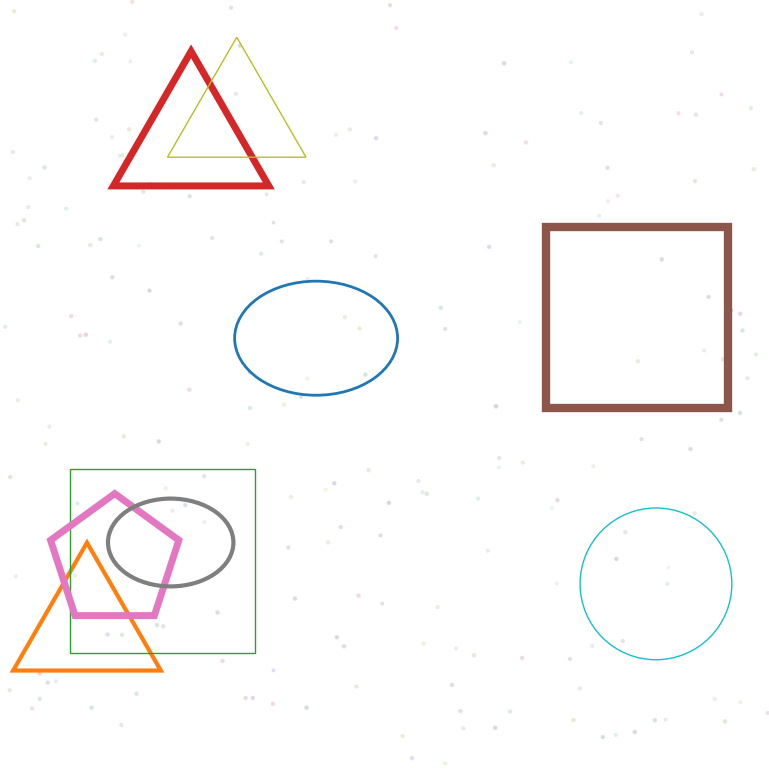[{"shape": "oval", "thickness": 1, "radius": 0.53, "center": [0.411, 0.561]}, {"shape": "triangle", "thickness": 1.5, "radius": 0.55, "center": [0.113, 0.185]}, {"shape": "square", "thickness": 0.5, "radius": 0.6, "center": [0.211, 0.271]}, {"shape": "triangle", "thickness": 2.5, "radius": 0.58, "center": [0.248, 0.817]}, {"shape": "square", "thickness": 3, "radius": 0.59, "center": [0.827, 0.588]}, {"shape": "pentagon", "thickness": 2.5, "radius": 0.44, "center": [0.149, 0.271]}, {"shape": "oval", "thickness": 1.5, "radius": 0.41, "center": [0.222, 0.295]}, {"shape": "triangle", "thickness": 0.5, "radius": 0.52, "center": [0.307, 0.848]}, {"shape": "circle", "thickness": 0.5, "radius": 0.49, "center": [0.852, 0.242]}]